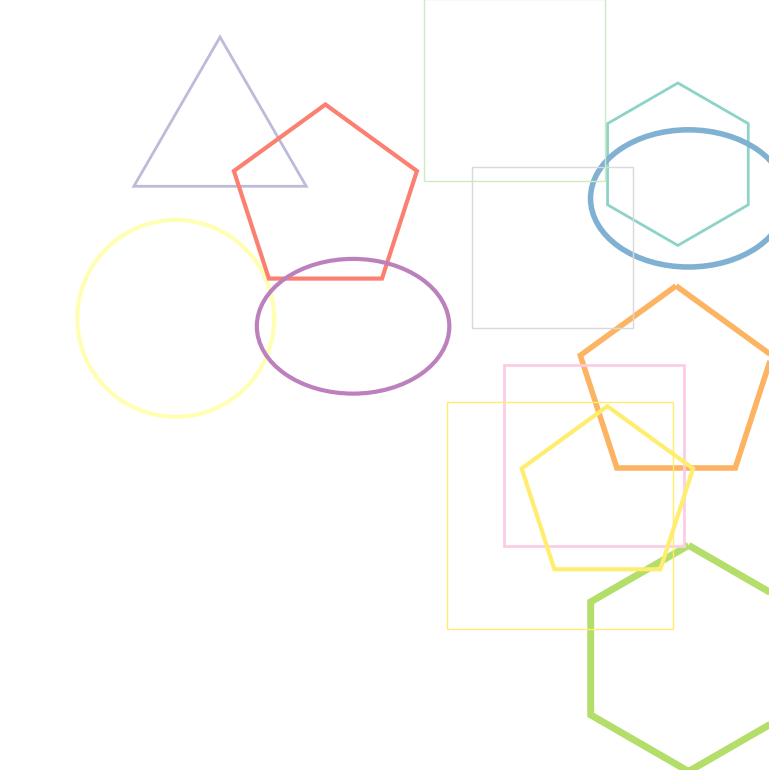[{"shape": "hexagon", "thickness": 1, "radius": 0.53, "center": [0.88, 0.787]}, {"shape": "circle", "thickness": 1.5, "radius": 0.64, "center": [0.228, 0.586]}, {"shape": "triangle", "thickness": 1, "radius": 0.65, "center": [0.286, 0.823]}, {"shape": "pentagon", "thickness": 1.5, "radius": 0.62, "center": [0.423, 0.739]}, {"shape": "oval", "thickness": 2, "radius": 0.64, "center": [0.894, 0.742]}, {"shape": "pentagon", "thickness": 2, "radius": 0.65, "center": [0.878, 0.498]}, {"shape": "hexagon", "thickness": 2.5, "radius": 0.73, "center": [0.894, 0.145]}, {"shape": "square", "thickness": 1, "radius": 0.59, "center": [0.771, 0.409]}, {"shape": "square", "thickness": 0.5, "radius": 0.52, "center": [0.718, 0.679]}, {"shape": "oval", "thickness": 1.5, "radius": 0.62, "center": [0.459, 0.576]}, {"shape": "square", "thickness": 0.5, "radius": 0.59, "center": [0.668, 0.883]}, {"shape": "pentagon", "thickness": 1.5, "radius": 0.59, "center": [0.789, 0.355]}, {"shape": "square", "thickness": 0.5, "radius": 0.73, "center": [0.727, 0.33]}]